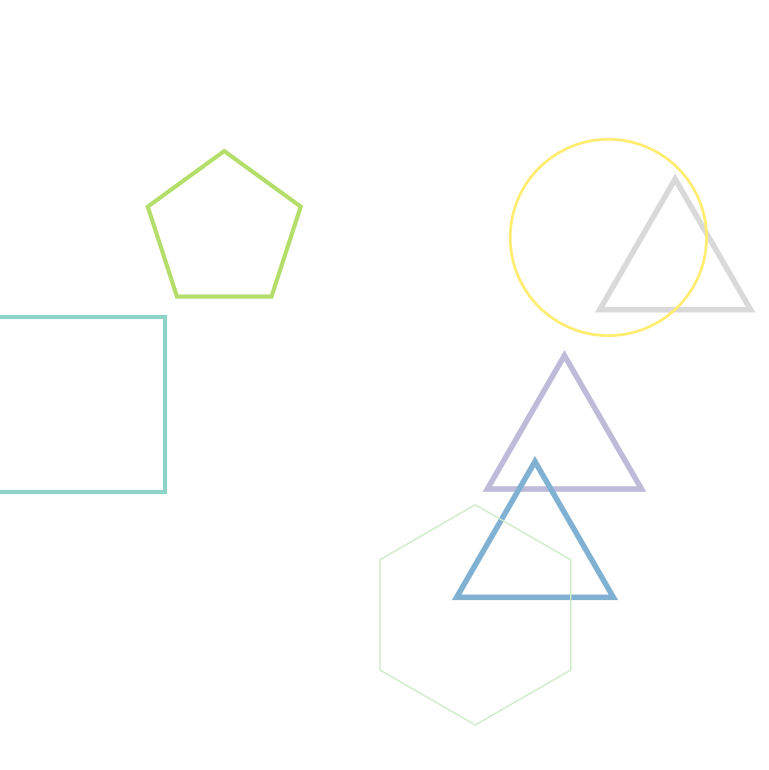[{"shape": "square", "thickness": 1.5, "radius": 0.57, "center": [0.1, 0.474]}, {"shape": "triangle", "thickness": 2, "radius": 0.58, "center": [0.733, 0.423]}, {"shape": "triangle", "thickness": 2, "radius": 0.59, "center": [0.695, 0.283]}, {"shape": "pentagon", "thickness": 1.5, "radius": 0.52, "center": [0.291, 0.699]}, {"shape": "triangle", "thickness": 2, "radius": 0.57, "center": [0.877, 0.654]}, {"shape": "hexagon", "thickness": 0.5, "radius": 0.72, "center": [0.617, 0.201]}, {"shape": "circle", "thickness": 1, "radius": 0.64, "center": [0.79, 0.692]}]